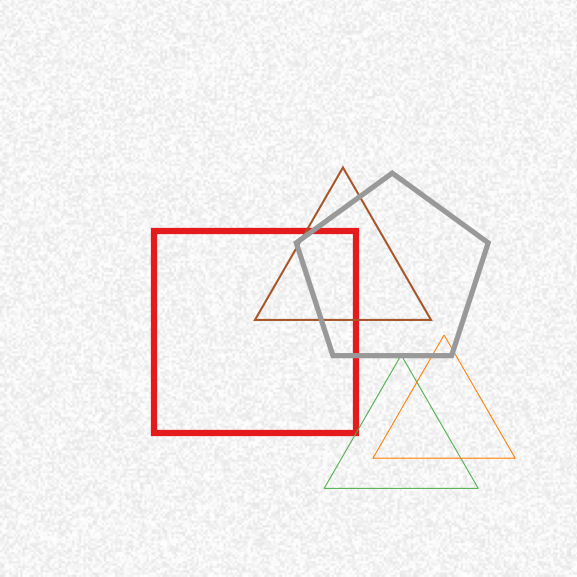[{"shape": "square", "thickness": 3, "radius": 0.87, "center": [0.442, 0.424]}, {"shape": "triangle", "thickness": 0.5, "radius": 0.77, "center": [0.695, 0.23]}, {"shape": "triangle", "thickness": 0.5, "radius": 0.71, "center": [0.769, 0.277]}, {"shape": "triangle", "thickness": 1, "radius": 0.88, "center": [0.594, 0.533]}, {"shape": "pentagon", "thickness": 2.5, "radius": 0.87, "center": [0.679, 0.525]}]